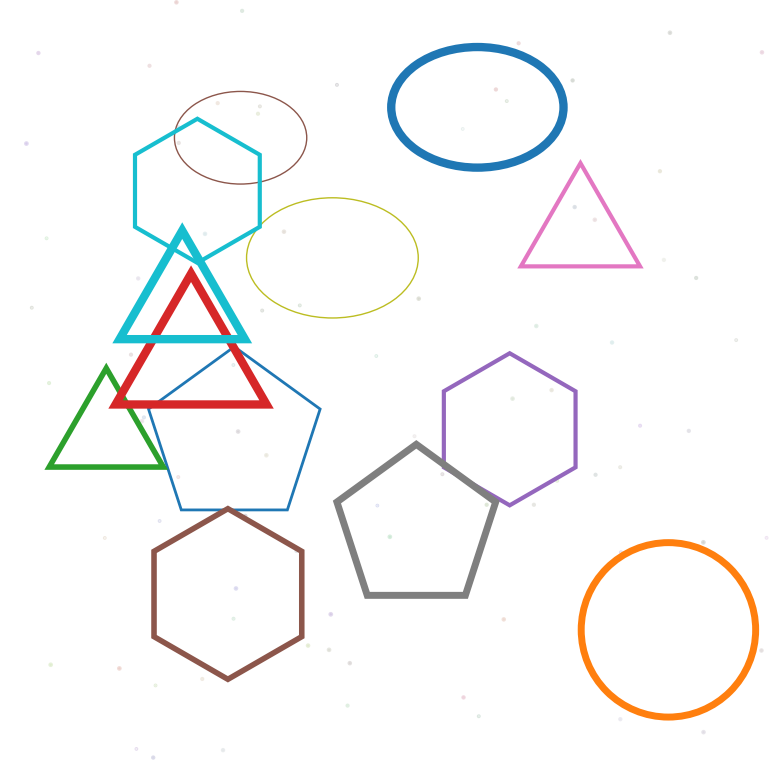[{"shape": "oval", "thickness": 3, "radius": 0.56, "center": [0.62, 0.861]}, {"shape": "pentagon", "thickness": 1, "radius": 0.59, "center": [0.304, 0.433]}, {"shape": "circle", "thickness": 2.5, "radius": 0.57, "center": [0.868, 0.182]}, {"shape": "triangle", "thickness": 2, "radius": 0.43, "center": [0.138, 0.436]}, {"shape": "triangle", "thickness": 3, "radius": 0.57, "center": [0.248, 0.531]}, {"shape": "hexagon", "thickness": 1.5, "radius": 0.49, "center": [0.662, 0.442]}, {"shape": "hexagon", "thickness": 2, "radius": 0.55, "center": [0.296, 0.229]}, {"shape": "oval", "thickness": 0.5, "radius": 0.43, "center": [0.312, 0.821]}, {"shape": "triangle", "thickness": 1.5, "radius": 0.45, "center": [0.754, 0.699]}, {"shape": "pentagon", "thickness": 2.5, "radius": 0.54, "center": [0.541, 0.315]}, {"shape": "oval", "thickness": 0.5, "radius": 0.56, "center": [0.432, 0.665]}, {"shape": "triangle", "thickness": 3, "radius": 0.47, "center": [0.237, 0.607]}, {"shape": "hexagon", "thickness": 1.5, "radius": 0.47, "center": [0.256, 0.752]}]